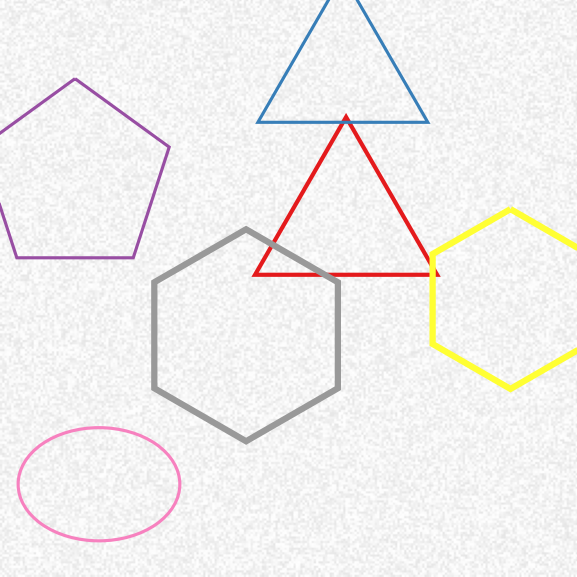[{"shape": "triangle", "thickness": 2, "radius": 0.91, "center": [0.599, 0.614]}, {"shape": "triangle", "thickness": 1.5, "radius": 0.85, "center": [0.594, 0.872]}, {"shape": "pentagon", "thickness": 1.5, "radius": 0.86, "center": [0.13, 0.691]}, {"shape": "hexagon", "thickness": 3, "radius": 0.78, "center": [0.884, 0.481]}, {"shape": "oval", "thickness": 1.5, "radius": 0.7, "center": [0.171, 0.161]}, {"shape": "hexagon", "thickness": 3, "radius": 0.92, "center": [0.426, 0.419]}]